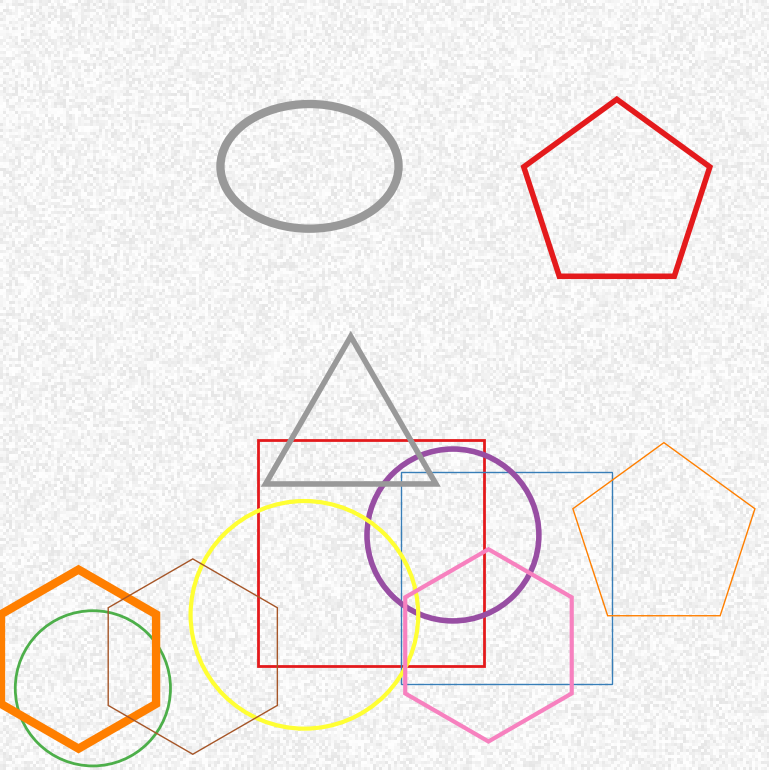[{"shape": "square", "thickness": 1, "radius": 0.73, "center": [0.482, 0.281]}, {"shape": "pentagon", "thickness": 2, "radius": 0.64, "center": [0.801, 0.744]}, {"shape": "square", "thickness": 0.5, "radius": 0.69, "center": [0.658, 0.249]}, {"shape": "circle", "thickness": 1, "radius": 0.5, "center": [0.121, 0.106]}, {"shape": "circle", "thickness": 2, "radius": 0.56, "center": [0.588, 0.305]}, {"shape": "hexagon", "thickness": 3, "radius": 0.58, "center": [0.102, 0.144]}, {"shape": "pentagon", "thickness": 0.5, "radius": 0.62, "center": [0.862, 0.301]}, {"shape": "circle", "thickness": 1.5, "radius": 0.74, "center": [0.395, 0.202]}, {"shape": "hexagon", "thickness": 0.5, "radius": 0.63, "center": [0.25, 0.147]}, {"shape": "hexagon", "thickness": 1.5, "radius": 0.62, "center": [0.634, 0.162]}, {"shape": "triangle", "thickness": 2, "radius": 0.64, "center": [0.456, 0.435]}, {"shape": "oval", "thickness": 3, "radius": 0.58, "center": [0.402, 0.784]}]